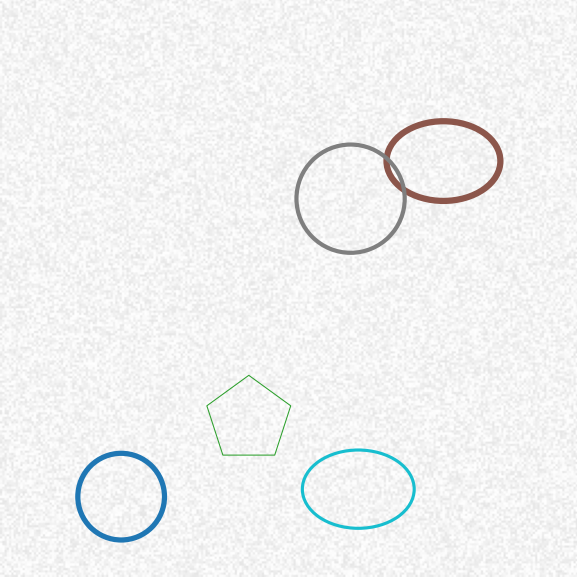[{"shape": "circle", "thickness": 2.5, "radius": 0.38, "center": [0.21, 0.139]}, {"shape": "pentagon", "thickness": 0.5, "radius": 0.38, "center": [0.431, 0.273]}, {"shape": "oval", "thickness": 3, "radius": 0.49, "center": [0.768, 0.72]}, {"shape": "circle", "thickness": 2, "radius": 0.47, "center": [0.607, 0.655]}, {"shape": "oval", "thickness": 1.5, "radius": 0.48, "center": [0.62, 0.152]}]